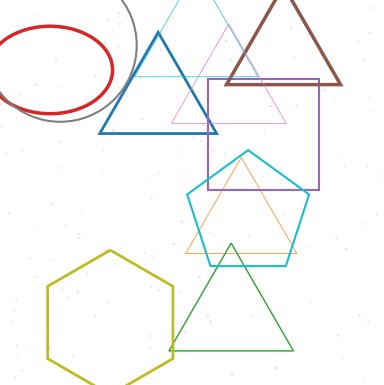[{"shape": "triangle", "thickness": 2, "radius": 0.88, "center": [0.411, 0.741]}, {"shape": "triangle", "thickness": 0.5, "radius": 0.83, "center": [0.627, 0.425]}, {"shape": "triangle", "thickness": 1, "radius": 0.93, "center": [0.6, 0.182]}, {"shape": "oval", "thickness": 2.5, "radius": 0.81, "center": [0.13, 0.818]}, {"shape": "square", "thickness": 1.5, "radius": 0.72, "center": [0.684, 0.651]}, {"shape": "triangle", "thickness": 2.5, "radius": 0.86, "center": [0.736, 0.866]}, {"shape": "triangle", "thickness": 0.5, "radius": 0.86, "center": [0.594, 0.765]}, {"shape": "circle", "thickness": 1.5, "radius": 0.99, "center": [0.156, 0.882]}, {"shape": "hexagon", "thickness": 2, "radius": 0.94, "center": [0.286, 0.162]}, {"shape": "pentagon", "thickness": 1.5, "radius": 0.83, "center": [0.645, 0.443]}, {"shape": "triangle", "thickness": 0.5, "radius": 0.93, "center": [0.51, 0.893]}]